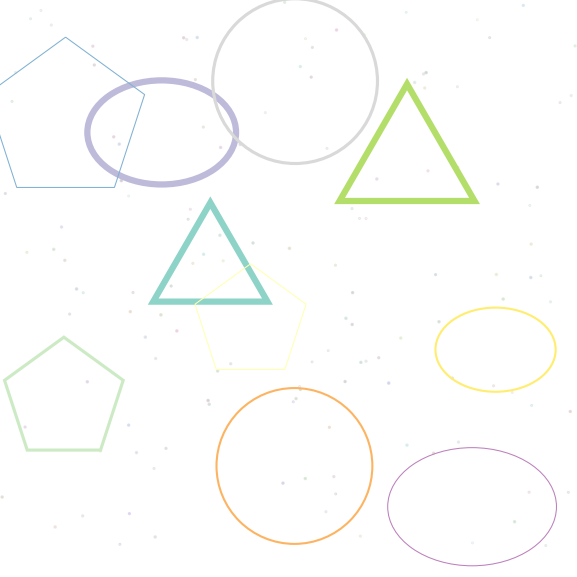[{"shape": "triangle", "thickness": 3, "radius": 0.57, "center": [0.364, 0.534]}, {"shape": "pentagon", "thickness": 0.5, "radius": 0.51, "center": [0.434, 0.441]}, {"shape": "oval", "thickness": 3, "radius": 0.64, "center": [0.28, 0.77]}, {"shape": "pentagon", "thickness": 0.5, "radius": 0.72, "center": [0.114, 0.791]}, {"shape": "circle", "thickness": 1, "radius": 0.67, "center": [0.51, 0.192]}, {"shape": "triangle", "thickness": 3, "radius": 0.67, "center": [0.705, 0.719]}, {"shape": "circle", "thickness": 1.5, "radius": 0.71, "center": [0.511, 0.859]}, {"shape": "oval", "thickness": 0.5, "radius": 0.73, "center": [0.817, 0.122]}, {"shape": "pentagon", "thickness": 1.5, "radius": 0.54, "center": [0.111, 0.307]}, {"shape": "oval", "thickness": 1, "radius": 0.52, "center": [0.858, 0.394]}]